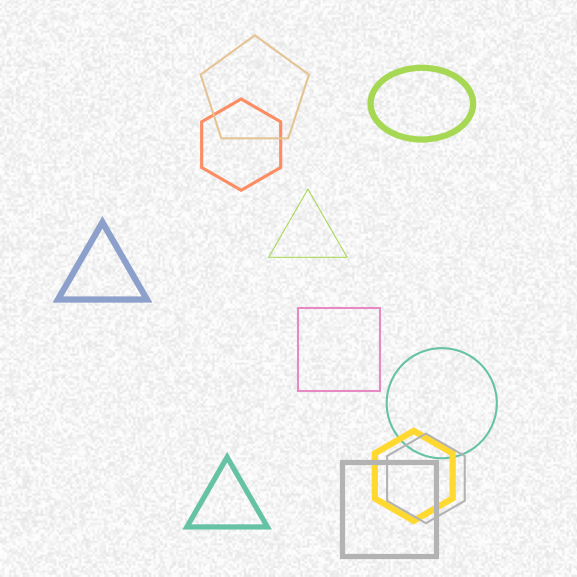[{"shape": "triangle", "thickness": 2.5, "radius": 0.4, "center": [0.393, 0.127]}, {"shape": "circle", "thickness": 1, "radius": 0.48, "center": [0.765, 0.301]}, {"shape": "hexagon", "thickness": 1.5, "radius": 0.4, "center": [0.418, 0.749]}, {"shape": "triangle", "thickness": 3, "radius": 0.45, "center": [0.177, 0.525]}, {"shape": "square", "thickness": 1, "radius": 0.36, "center": [0.587, 0.394]}, {"shape": "triangle", "thickness": 0.5, "radius": 0.39, "center": [0.533, 0.593]}, {"shape": "oval", "thickness": 3, "radius": 0.44, "center": [0.73, 0.82]}, {"shape": "hexagon", "thickness": 3, "radius": 0.39, "center": [0.716, 0.175]}, {"shape": "pentagon", "thickness": 1, "radius": 0.49, "center": [0.441, 0.839]}, {"shape": "square", "thickness": 2.5, "radius": 0.4, "center": [0.673, 0.118]}, {"shape": "hexagon", "thickness": 1, "radius": 0.39, "center": [0.738, 0.171]}]